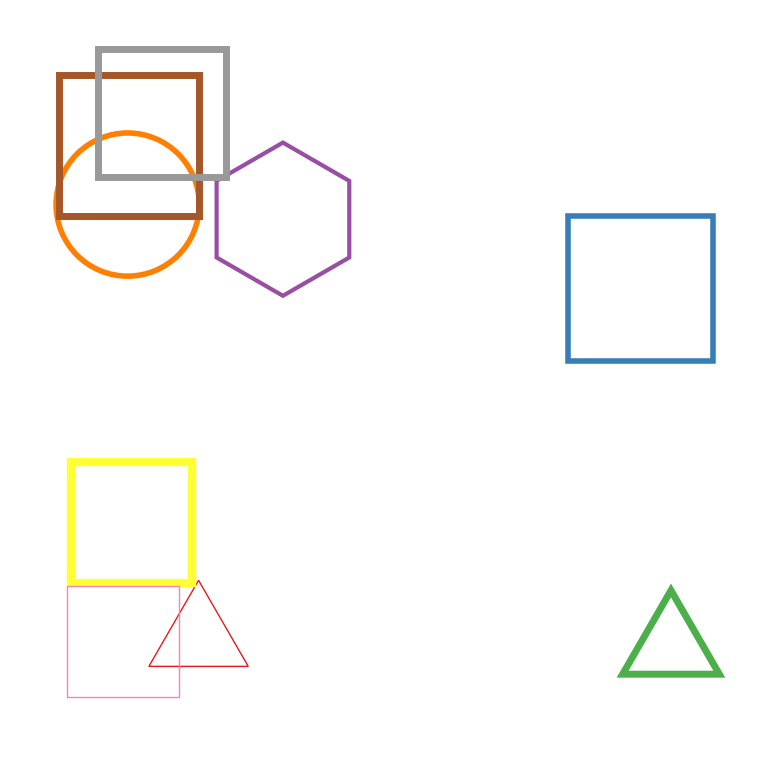[{"shape": "triangle", "thickness": 0.5, "radius": 0.37, "center": [0.258, 0.172]}, {"shape": "square", "thickness": 2, "radius": 0.47, "center": [0.832, 0.625]}, {"shape": "triangle", "thickness": 2.5, "radius": 0.36, "center": [0.871, 0.161]}, {"shape": "hexagon", "thickness": 1.5, "radius": 0.5, "center": [0.367, 0.715]}, {"shape": "circle", "thickness": 2, "radius": 0.46, "center": [0.166, 0.734]}, {"shape": "square", "thickness": 3, "radius": 0.39, "center": [0.171, 0.321]}, {"shape": "square", "thickness": 2.5, "radius": 0.45, "center": [0.167, 0.811]}, {"shape": "square", "thickness": 0.5, "radius": 0.36, "center": [0.16, 0.167]}, {"shape": "square", "thickness": 2.5, "radius": 0.42, "center": [0.21, 0.854]}]